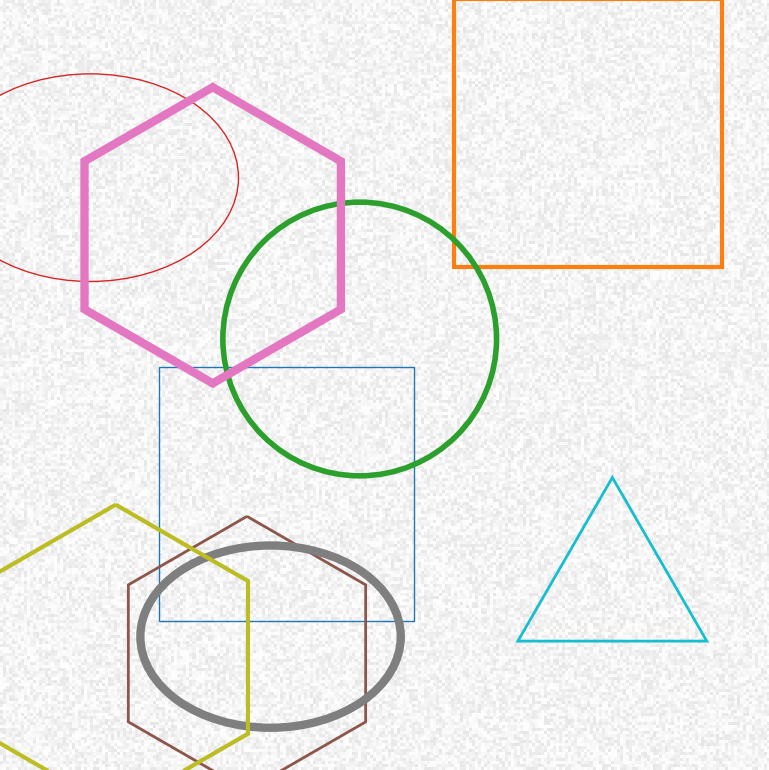[{"shape": "square", "thickness": 0.5, "radius": 0.83, "center": [0.372, 0.358]}, {"shape": "square", "thickness": 1.5, "radius": 0.87, "center": [0.764, 0.827]}, {"shape": "circle", "thickness": 2, "radius": 0.89, "center": [0.467, 0.56]}, {"shape": "oval", "thickness": 0.5, "radius": 0.96, "center": [0.117, 0.769]}, {"shape": "hexagon", "thickness": 1, "radius": 0.89, "center": [0.321, 0.151]}, {"shape": "hexagon", "thickness": 3, "radius": 0.96, "center": [0.276, 0.694]}, {"shape": "oval", "thickness": 3, "radius": 0.85, "center": [0.351, 0.173]}, {"shape": "hexagon", "thickness": 1.5, "radius": 0.99, "center": [0.15, 0.146]}, {"shape": "triangle", "thickness": 1, "radius": 0.71, "center": [0.795, 0.238]}]